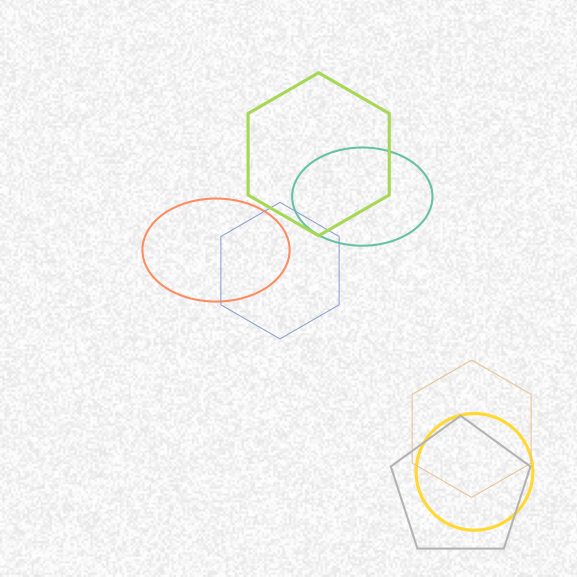[{"shape": "oval", "thickness": 1, "radius": 0.61, "center": [0.627, 0.659]}, {"shape": "oval", "thickness": 1, "radius": 0.64, "center": [0.374, 0.566]}, {"shape": "hexagon", "thickness": 0.5, "radius": 0.59, "center": [0.485, 0.53]}, {"shape": "hexagon", "thickness": 1.5, "radius": 0.71, "center": [0.552, 0.732]}, {"shape": "circle", "thickness": 1.5, "radius": 0.51, "center": [0.822, 0.182]}, {"shape": "hexagon", "thickness": 0.5, "radius": 0.59, "center": [0.817, 0.257]}, {"shape": "pentagon", "thickness": 1, "radius": 0.64, "center": [0.798, 0.152]}]